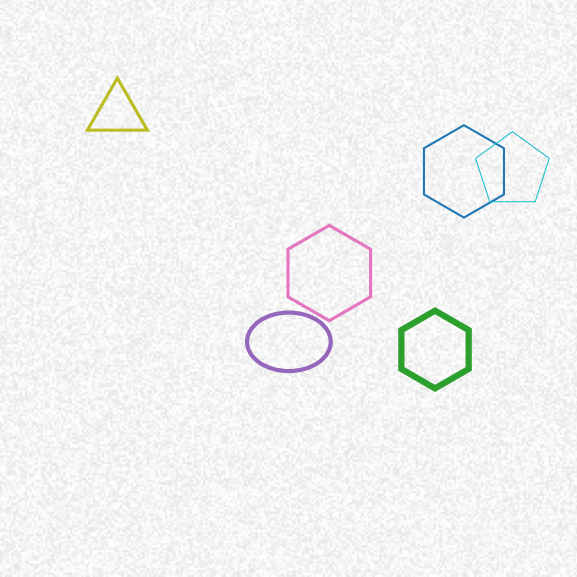[{"shape": "hexagon", "thickness": 1, "radius": 0.4, "center": [0.803, 0.702]}, {"shape": "hexagon", "thickness": 3, "radius": 0.34, "center": [0.753, 0.394]}, {"shape": "oval", "thickness": 2, "radius": 0.36, "center": [0.5, 0.407]}, {"shape": "hexagon", "thickness": 1.5, "radius": 0.41, "center": [0.57, 0.526]}, {"shape": "triangle", "thickness": 1.5, "radius": 0.3, "center": [0.203, 0.804]}, {"shape": "pentagon", "thickness": 0.5, "radius": 0.34, "center": [0.887, 0.704]}]